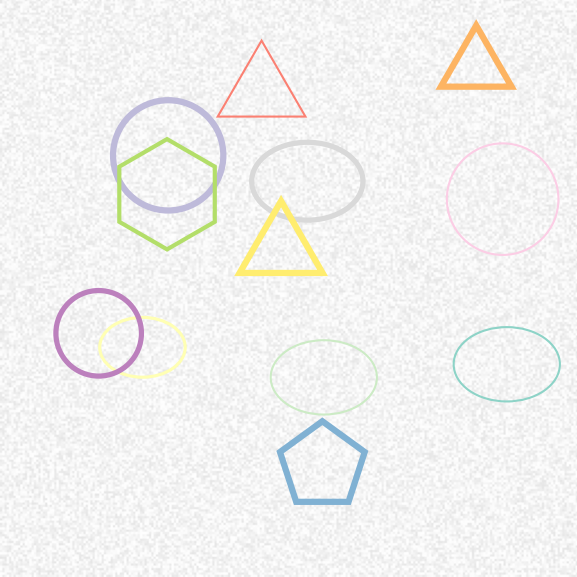[{"shape": "oval", "thickness": 1, "radius": 0.46, "center": [0.878, 0.368]}, {"shape": "oval", "thickness": 1.5, "radius": 0.37, "center": [0.247, 0.398]}, {"shape": "circle", "thickness": 3, "radius": 0.48, "center": [0.291, 0.73]}, {"shape": "triangle", "thickness": 1, "radius": 0.44, "center": [0.453, 0.841]}, {"shape": "pentagon", "thickness": 3, "radius": 0.39, "center": [0.558, 0.193]}, {"shape": "triangle", "thickness": 3, "radius": 0.35, "center": [0.825, 0.884]}, {"shape": "hexagon", "thickness": 2, "radius": 0.48, "center": [0.289, 0.663]}, {"shape": "circle", "thickness": 1, "radius": 0.48, "center": [0.87, 0.654]}, {"shape": "oval", "thickness": 2.5, "radius": 0.48, "center": [0.532, 0.685]}, {"shape": "circle", "thickness": 2.5, "radius": 0.37, "center": [0.171, 0.422]}, {"shape": "oval", "thickness": 1, "radius": 0.46, "center": [0.561, 0.346]}, {"shape": "triangle", "thickness": 3, "radius": 0.41, "center": [0.487, 0.568]}]